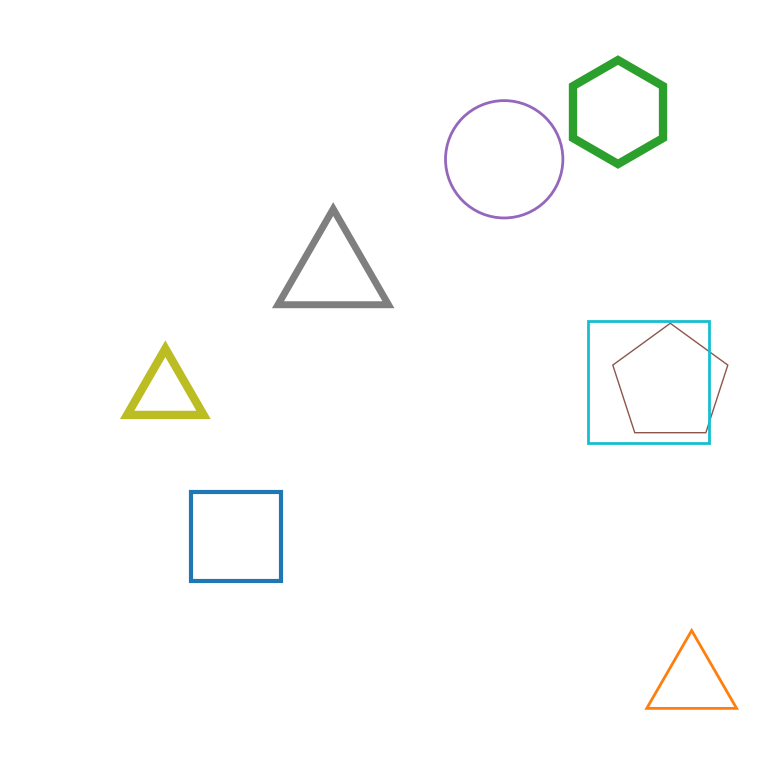[{"shape": "square", "thickness": 1.5, "radius": 0.29, "center": [0.307, 0.303]}, {"shape": "triangle", "thickness": 1, "radius": 0.34, "center": [0.898, 0.114]}, {"shape": "hexagon", "thickness": 3, "radius": 0.34, "center": [0.803, 0.854]}, {"shape": "circle", "thickness": 1, "radius": 0.38, "center": [0.655, 0.793]}, {"shape": "pentagon", "thickness": 0.5, "radius": 0.39, "center": [0.871, 0.502]}, {"shape": "triangle", "thickness": 2.5, "radius": 0.41, "center": [0.433, 0.646]}, {"shape": "triangle", "thickness": 3, "radius": 0.29, "center": [0.215, 0.49]}, {"shape": "square", "thickness": 1, "radius": 0.4, "center": [0.842, 0.504]}]